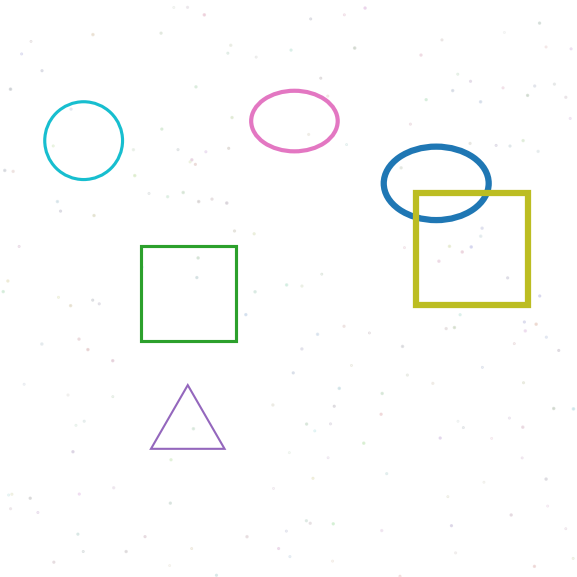[{"shape": "oval", "thickness": 3, "radius": 0.45, "center": [0.755, 0.682]}, {"shape": "square", "thickness": 1.5, "radius": 0.41, "center": [0.327, 0.49]}, {"shape": "triangle", "thickness": 1, "radius": 0.37, "center": [0.325, 0.259]}, {"shape": "oval", "thickness": 2, "radius": 0.37, "center": [0.51, 0.79]}, {"shape": "square", "thickness": 3, "radius": 0.49, "center": [0.817, 0.568]}, {"shape": "circle", "thickness": 1.5, "radius": 0.34, "center": [0.145, 0.756]}]